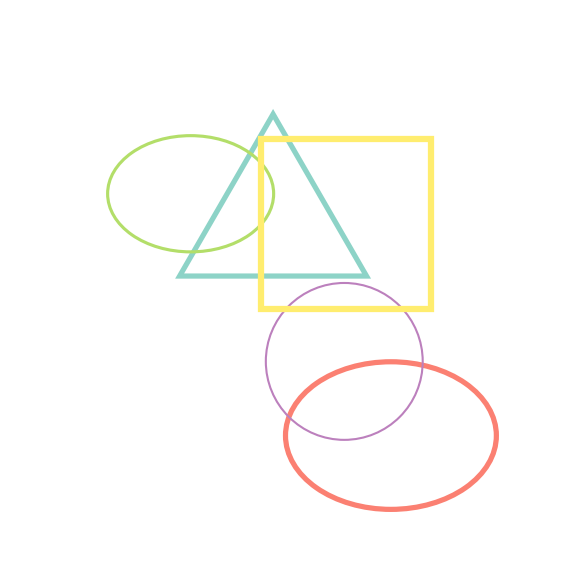[{"shape": "triangle", "thickness": 2.5, "radius": 0.93, "center": [0.473, 0.615]}, {"shape": "oval", "thickness": 2.5, "radius": 0.91, "center": [0.677, 0.245]}, {"shape": "oval", "thickness": 1.5, "radius": 0.72, "center": [0.33, 0.664]}, {"shape": "circle", "thickness": 1, "radius": 0.68, "center": [0.596, 0.373]}, {"shape": "square", "thickness": 3, "radius": 0.74, "center": [0.6, 0.611]}]